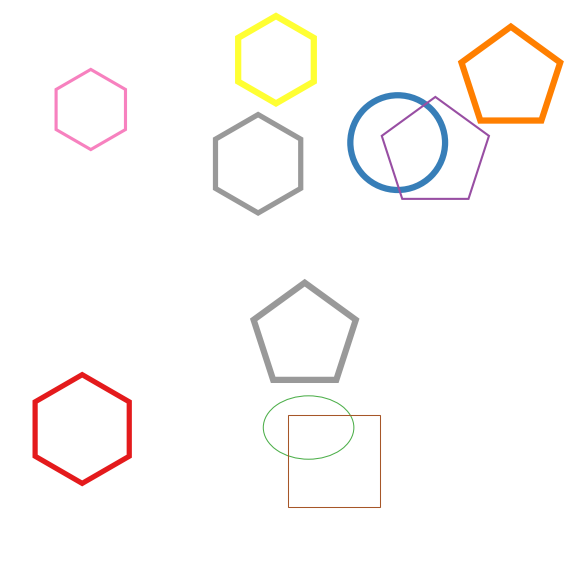[{"shape": "hexagon", "thickness": 2.5, "radius": 0.47, "center": [0.142, 0.256]}, {"shape": "circle", "thickness": 3, "radius": 0.41, "center": [0.689, 0.752]}, {"shape": "oval", "thickness": 0.5, "radius": 0.39, "center": [0.534, 0.259]}, {"shape": "pentagon", "thickness": 1, "radius": 0.49, "center": [0.754, 0.734]}, {"shape": "pentagon", "thickness": 3, "radius": 0.45, "center": [0.885, 0.863]}, {"shape": "hexagon", "thickness": 3, "radius": 0.38, "center": [0.478, 0.896]}, {"shape": "square", "thickness": 0.5, "radius": 0.4, "center": [0.578, 0.201]}, {"shape": "hexagon", "thickness": 1.5, "radius": 0.35, "center": [0.157, 0.81]}, {"shape": "pentagon", "thickness": 3, "radius": 0.47, "center": [0.528, 0.417]}, {"shape": "hexagon", "thickness": 2.5, "radius": 0.43, "center": [0.447, 0.716]}]